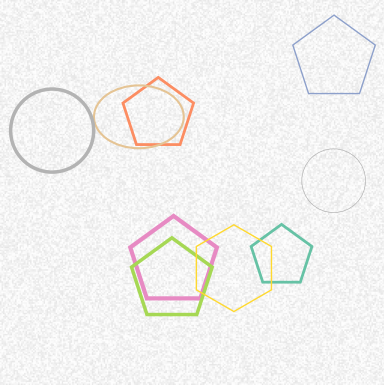[{"shape": "pentagon", "thickness": 2, "radius": 0.42, "center": [0.731, 0.334]}, {"shape": "pentagon", "thickness": 2, "radius": 0.48, "center": [0.411, 0.703]}, {"shape": "pentagon", "thickness": 1, "radius": 0.56, "center": [0.868, 0.848]}, {"shape": "pentagon", "thickness": 3, "radius": 0.59, "center": [0.451, 0.321]}, {"shape": "pentagon", "thickness": 2.5, "radius": 0.55, "center": [0.446, 0.272]}, {"shape": "hexagon", "thickness": 1, "radius": 0.56, "center": [0.608, 0.303]}, {"shape": "oval", "thickness": 1.5, "radius": 0.58, "center": [0.361, 0.697]}, {"shape": "circle", "thickness": 2.5, "radius": 0.54, "center": [0.135, 0.661]}, {"shape": "circle", "thickness": 0.5, "radius": 0.41, "center": [0.867, 0.531]}]